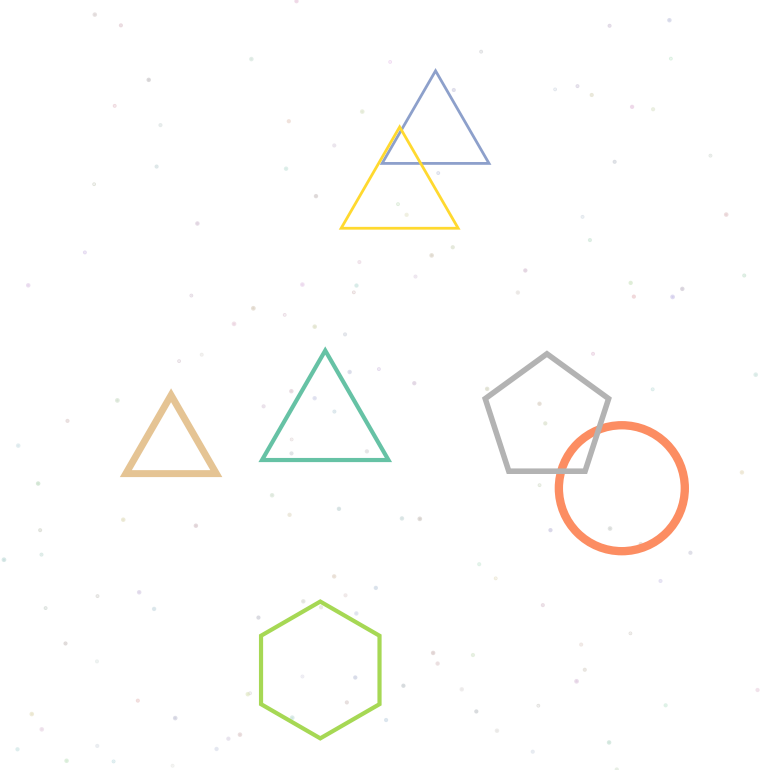[{"shape": "triangle", "thickness": 1.5, "radius": 0.47, "center": [0.422, 0.45]}, {"shape": "circle", "thickness": 3, "radius": 0.41, "center": [0.808, 0.366]}, {"shape": "triangle", "thickness": 1, "radius": 0.4, "center": [0.566, 0.828]}, {"shape": "hexagon", "thickness": 1.5, "radius": 0.44, "center": [0.416, 0.13]}, {"shape": "triangle", "thickness": 1, "radius": 0.44, "center": [0.519, 0.747]}, {"shape": "triangle", "thickness": 2.5, "radius": 0.34, "center": [0.222, 0.419]}, {"shape": "pentagon", "thickness": 2, "radius": 0.42, "center": [0.71, 0.456]}]